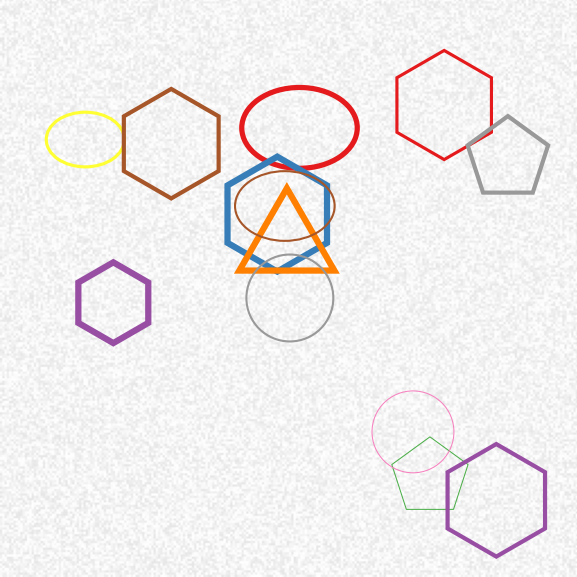[{"shape": "hexagon", "thickness": 1.5, "radius": 0.47, "center": [0.769, 0.817]}, {"shape": "oval", "thickness": 2.5, "radius": 0.5, "center": [0.519, 0.778]}, {"shape": "hexagon", "thickness": 3, "radius": 0.5, "center": [0.48, 0.628]}, {"shape": "pentagon", "thickness": 0.5, "radius": 0.35, "center": [0.744, 0.173]}, {"shape": "hexagon", "thickness": 3, "radius": 0.35, "center": [0.196, 0.475]}, {"shape": "hexagon", "thickness": 2, "radius": 0.49, "center": [0.859, 0.133]}, {"shape": "triangle", "thickness": 3, "radius": 0.48, "center": [0.497, 0.578]}, {"shape": "oval", "thickness": 1.5, "radius": 0.34, "center": [0.148, 0.758]}, {"shape": "oval", "thickness": 1, "radius": 0.43, "center": [0.493, 0.642]}, {"shape": "hexagon", "thickness": 2, "radius": 0.47, "center": [0.297, 0.75]}, {"shape": "circle", "thickness": 0.5, "radius": 0.35, "center": [0.715, 0.251]}, {"shape": "pentagon", "thickness": 2, "radius": 0.37, "center": [0.879, 0.725]}, {"shape": "circle", "thickness": 1, "radius": 0.38, "center": [0.502, 0.483]}]